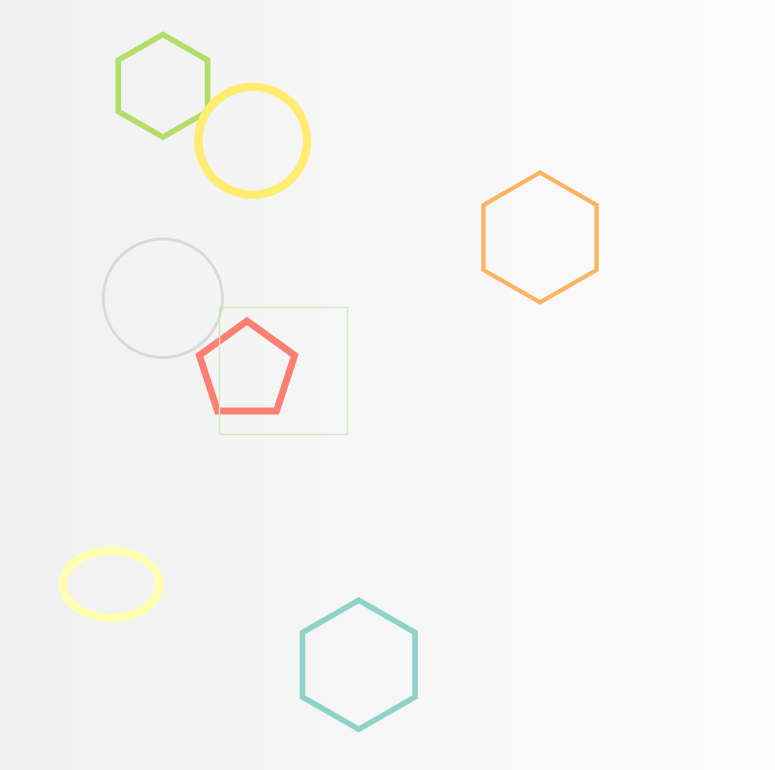[{"shape": "hexagon", "thickness": 2, "radius": 0.42, "center": [0.463, 0.137]}, {"shape": "oval", "thickness": 3, "radius": 0.31, "center": [0.143, 0.241]}, {"shape": "pentagon", "thickness": 2.5, "radius": 0.32, "center": [0.319, 0.518]}, {"shape": "hexagon", "thickness": 1.5, "radius": 0.42, "center": [0.697, 0.692]}, {"shape": "hexagon", "thickness": 2, "radius": 0.33, "center": [0.21, 0.889]}, {"shape": "circle", "thickness": 1, "radius": 0.38, "center": [0.21, 0.613]}, {"shape": "square", "thickness": 0.5, "radius": 0.41, "center": [0.365, 0.519]}, {"shape": "circle", "thickness": 3, "radius": 0.35, "center": [0.326, 0.817]}]